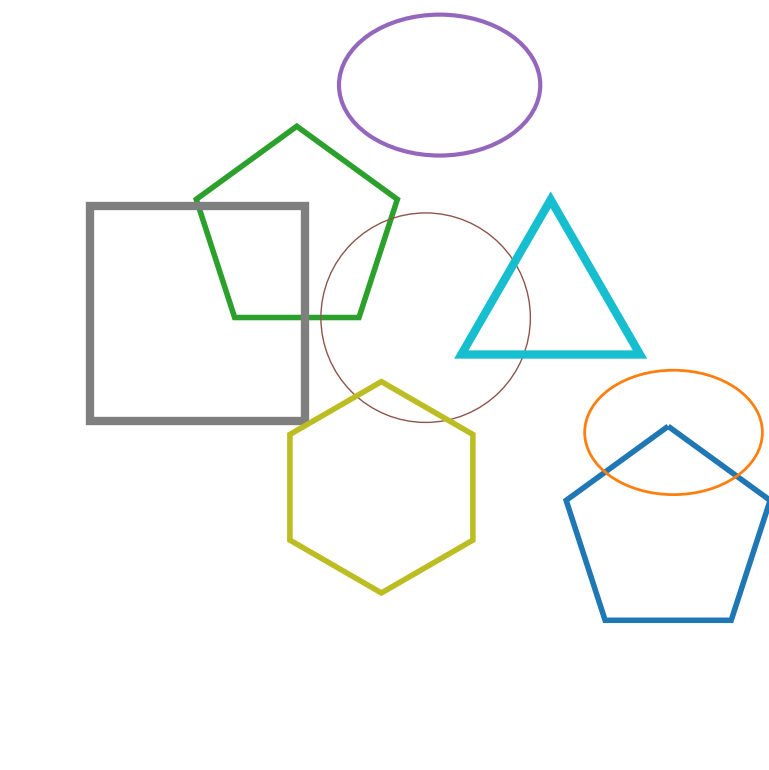[{"shape": "pentagon", "thickness": 2, "radius": 0.7, "center": [0.868, 0.307]}, {"shape": "oval", "thickness": 1, "radius": 0.58, "center": [0.875, 0.438]}, {"shape": "pentagon", "thickness": 2, "radius": 0.69, "center": [0.385, 0.699]}, {"shape": "oval", "thickness": 1.5, "radius": 0.65, "center": [0.571, 0.89]}, {"shape": "circle", "thickness": 0.5, "radius": 0.68, "center": [0.553, 0.587]}, {"shape": "square", "thickness": 3, "radius": 0.7, "center": [0.257, 0.593]}, {"shape": "hexagon", "thickness": 2, "radius": 0.69, "center": [0.495, 0.367]}, {"shape": "triangle", "thickness": 3, "radius": 0.67, "center": [0.715, 0.607]}]